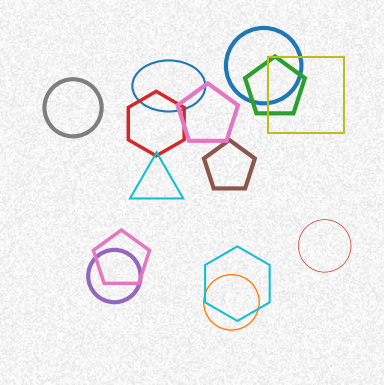[{"shape": "oval", "thickness": 1.5, "radius": 0.47, "center": [0.439, 0.777]}, {"shape": "circle", "thickness": 3, "radius": 0.49, "center": [0.685, 0.829]}, {"shape": "circle", "thickness": 1, "radius": 0.36, "center": [0.601, 0.215]}, {"shape": "pentagon", "thickness": 3, "radius": 0.41, "center": [0.714, 0.772]}, {"shape": "circle", "thickness": 0.5, "radius": 0.34, "center": [0.843, 0.361]}, {"shape": "hexagon", "thickness": 2.5, "radius": 0.42, "center": [0.406, 0.679]}, {"shape": "circle", "thickness": 3, "radius": 0.34, "center": [0.297, 0.283]}, {"shape": "pentagon", "thickness": 3, "radius": 0.35, "center": [0.596, 0.567]}, {"shape": "pentagon", "thickness": 3, "radius": 0.41, "center": [0.54, 0.701]}, {"shape": "pentagon", "thickness": 2.5, "radius": 0.38, "center": [0.315, 0.326]}, {"shape": "circle", "thickness": 3, "radius": 0.37, "center": [0.19, 0.72]}, {"shape": "square", "thickness": 1.5, "radius": 0.49, "center": [0.794, 0.752]}, {"shape": "hexagon", "thickness": 1.5, "radius": 0.48, "center": [0.617, 0.263]}, {"shape": "triangle", "thickness": 1.5, "radius": 0.4, "center": [0.407, 0.524]}]